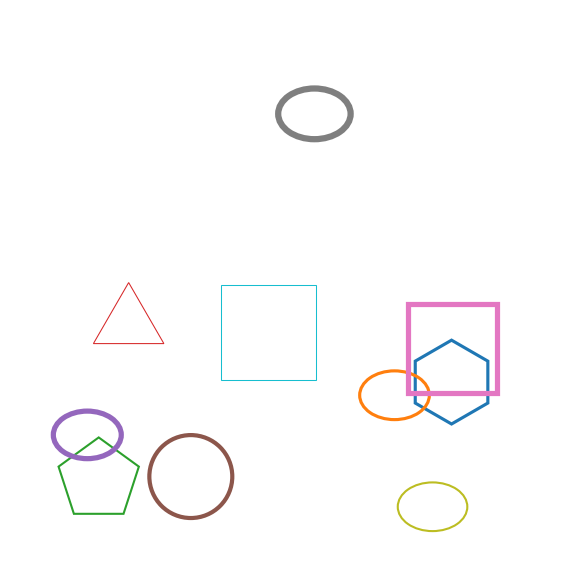[{"shape": "hexagon", "thickness": 1.5, "radius": 0.36, "center": [0.782, 0.338]}, {"shape": "oval", "thickness": 1.5, "radius": 0.3, "center": [0.683, 0.315]}, {"shape": "pentagon", "thickness": 1, "radius": 0.37, "center": [0.171, 0.169]}, {"shape": "triangle", "thickness": 0.5, "radius": 0.35, "center": [0.223, 0.439]}, {"shape": "oval", "thickness": 2.5, "radius": 0.29, "center": [0.151, 0.246]}, {"shape": "circle", "thickness": 2, "radius": 0.36, "center": [0.33, 0.174]}, {"shape": "square", "thickness": 2.5, "radius": 0.39, "center": [0.783, 0.396]}, {"shape": "oval", "thickness": 3, "radius": 0.31, "center": [0.544, 0.802]}, {"shape": "oval", "thickness": 1, "radius": 0.3, "center": [0.749, 0.122]}, {"shape": "square", "thickness": 0.5, "radius": 0.41, "center": [0.465, 0.424]}]